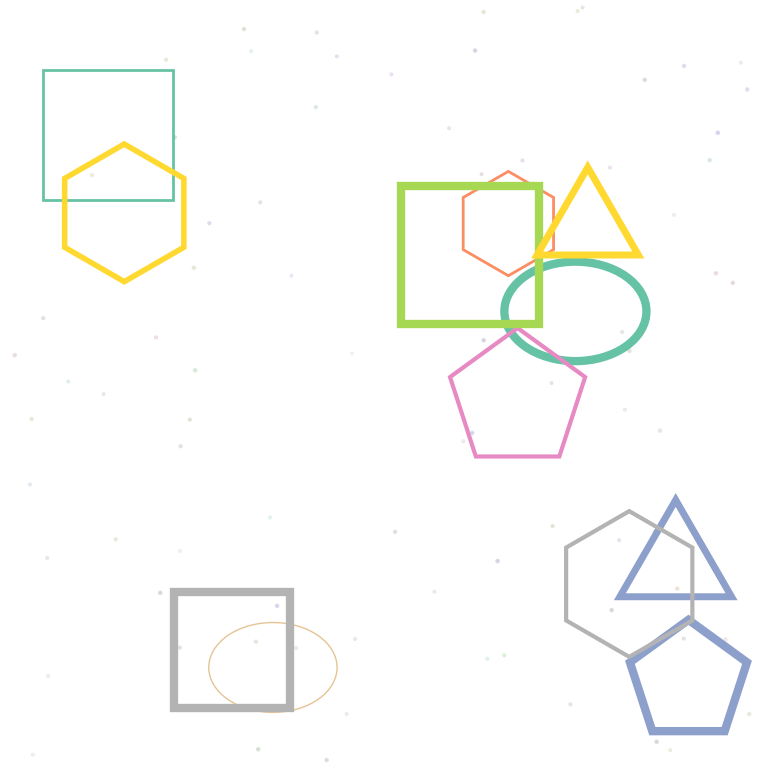[{"shape": "square", "thickness": 1, "radius": 0.42, "center": [0.14, 0.825]}, {"shape": "oval", "thickness": 3, "radius": 0.46, "center": [0.747, 0.596]}, {"shape": "hexagon", "thickness": 1, "radius": 0.34, "center": [0.66, 0.71]}, {"shape": "triangle", "thickness": 2.5, "radius": 0.42, "center": [0.878, 0.267]}, {"shape": "pentagon", "thickness": 3, "radius": 0.4, "center": [0.894, 0.115]}, {"shape": "pentagon", "thickness": 1.5, "radius": 0.46, "center": [0.672, 0.482]}, {"shape": "square", "thickness": 3, "radius": 0.45, "center": [0.611, 0.669]}, {"shape": "triangle", "thickness": 2.5, "radius": 0.38, "center": [0.763, 0.707]}, {"shape": "hexagon", "thickness": 2, "radius": 0.45, "center": [0.161, 0.724]}, {"shape": "oval", "thickness": 0.5, "radius": 0.42, "center": [0.354, 0.133]}, {"shape": "hexagon", "thickness": 1.5, "radius": 0.47, "center": [0.817, 0.242]}, {"shape": "square", "thickness": 3, "radius": 0.38, "center": [0.302, 0.156]}]